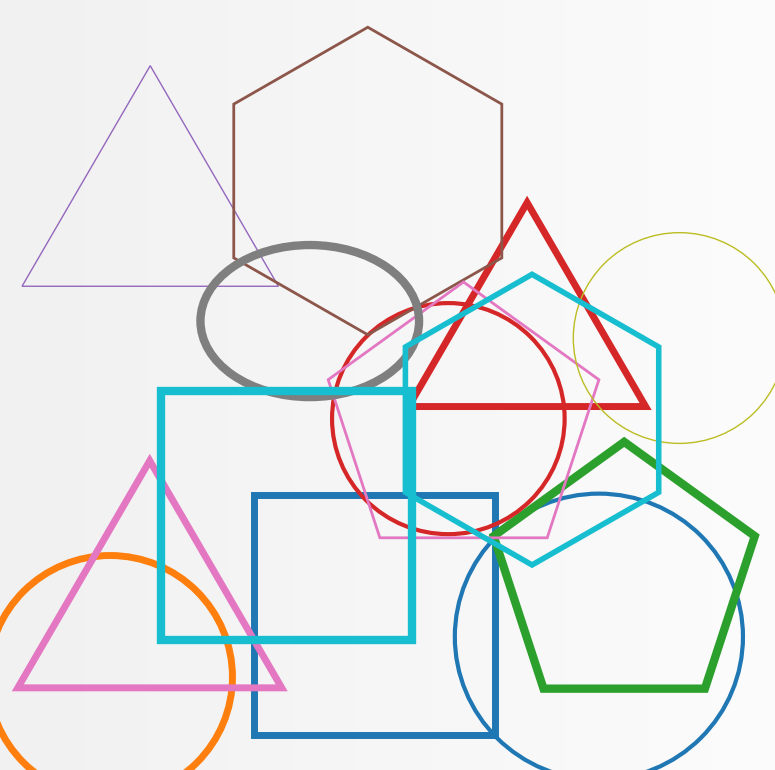[{"shape": "square", "thickness": 2.5, "radius": 0.78, "center": [0.483, 0.201]}, {"shape": "circle", "thickness": 1.5, "radius": 0.93, "center": [0.773, 0.173]}, {"shape": "circle", "thickness": 2.5, "radius": 0.79, "center": [0.142, 0.121]}, {"shape": "pentagon", "thickness": 3, "radius": 0.89, "center": [0.805, 0.249]}, {"shape": "triangle", "thickness": 2.5, "radius": 0.88, "center": [0.68, 0.56]}, {"shape": "circle", "thickness": 1.5, "radius": 0.75, "center": [0.579, 0.456]}, {"shape": "triangle", "thickness": 0.5, "radius": 0.95, "center": [0.194, 0.724]}, {"shape": "hexagon", "thickness": 1, "radius": 1.0, "center": [0.475, 0.765]}, {"shape": "triangle", "thickness": 2.5, "radius": 0.98, "center": [0.193, 0.205]}, {"shape": "pentagon", "thickness": 1, "radius": 0.92, "center": [0.598, 0.45]}, {"shape": "oval", "thickness": 3, "radius": 0.71, "center": [0.4, 0.583]}, {"shape": "circle", "thickness": 0.5, "radius": 0.68, "center": [0.877, 0.561]}, {"shape": "hexagon", "thickness": 2, "radius": 0.94, "center": [0.687, 0.455]}, {"shape": "square", "thickness": 3, "radius": 0.81, "center": [0.37, 0.331]}]